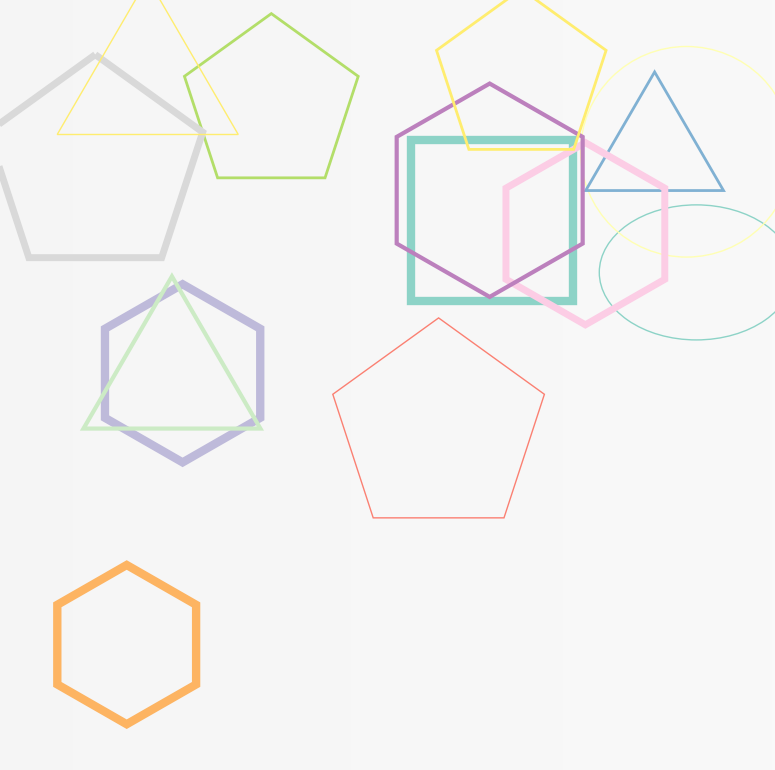[{"shape": "oval", "thickness": 0.5, "radius": 0.63, "center": [0.899, 0.646]}, {"shape": "square", "thickness": 3, "radius": 0.52, "center": [0.635, 0.713]}, {"shape": "circle", "thickness": 0.5, "radius": 0.68, "center": [0.886, 0.803]}, {"shape": "hexagon", "thickness": 3, "radius": 0.58, "center": [0.236, 0.515]}, {"shape": "pentagon", "thickness": 0.5, "radius": 0.72, "center": [0.566, 0.444]}, {"shape": "triangle", "thickness": 1, "radius": 0.51, "center": [0.845, 0.804]}, {"shape": "hexagon", "thickness": 3, "radius": 0.52, "center": [0.163, 0.163]}, {"shape": "pentagon", "thickness": 1, "radius": 0.59, "center": [0.35, 0.864]}, {"shape": "hexagon", "thickness": 2.5, "radius": 0.59, "center": [0.755, 0.696]}, {"shape": "pentagon", "thickness": 2.5, "radius": 0.73, "center": [0.123, 0.783]}, {"shape": "hexagon", "thickness": 1.5, "radius": 0.69, "center": [0.632, 0.753]}, {"shape": "triangle", "thickness": 1.5, "radius": 0.66, "center": [0.222, 0.509]}, {"shape": "triangle", "thickness": 0.5, "radius": 0.67, "center": [0.191, 0.893]}, {"shape": "pentagon", "thickness": 1, "radius": 0.58, "center": [0.673, 0.899]}]